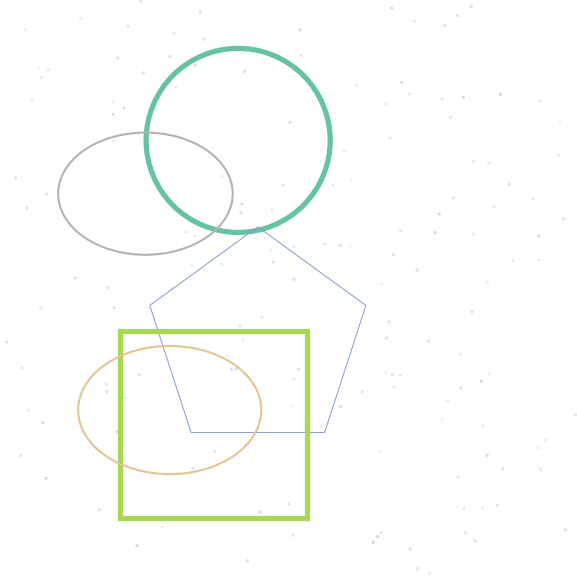[{"shape": "circle", "thickness": 2.5, "radius": 0.8, "center": [0.412, 0.756]}, {"shape": "pentagon", "thickness": 0.5, "radius": 0.98, "center": [0.446, 0.409]}, {"shape": "square", "thickness": 2.5, "radius": 0.81, "center": [0.37, 0.264]}, {"shape": "oval", "thickness": 1, "radius": 0.79, "center": [0.294, 0.289]}, {"shape": "oval", "thickness": 1, "radius": 0.76, "center": [0.252, 0.664]}]